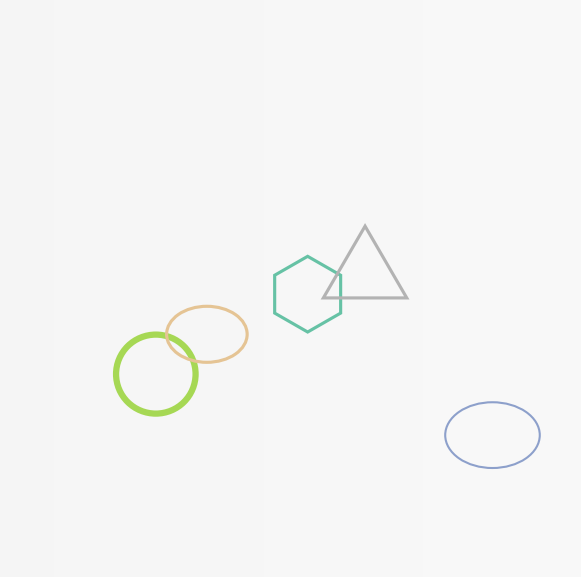[{"shape": "hexagon", "thickness": 1.5, "radius": 0.33, "center": [0.529, 0.49]}, {"shape": "oval", "thickness": 1, "radius": 0.41, "center": [0.847, 0.246]}, {"shape": "circle", "thickness": 3, "radius": 0.34, "center": [0.268, 0.351]}, {"shape": "oval", "thickness": 1.5, "radius": 0.35, "center": [0.356, 0.42]}, {"shape": "triangle", "thickness": 1.5, "radius": 0.41, "center": [0.628, 0.525]}]